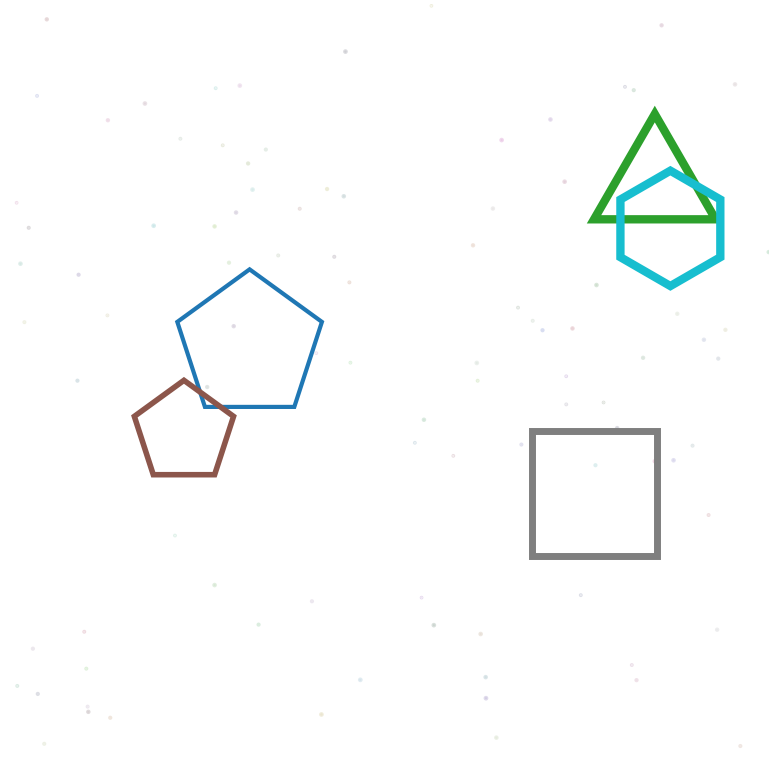[{"shape": "pentagon", "thickness": 1.5, "radius": 0.49, "center": [0.324, 0.551]}, {"shape": "triangle", "thickness": 3, "radius": 0.46, "center": [0.85, 0.761]}, {"shape": "pentagon", "thickness": 2, "radius": 0.34, "center": [0.239, 0.438]}, {"shape": "square", "thickness": 2.5, "radius": 0.4, "center": [0.772, 0.359]}, {"shape": "hexagon", "thickness": 3, "radius": 0.37, "center": [0.871, 0.703]}]